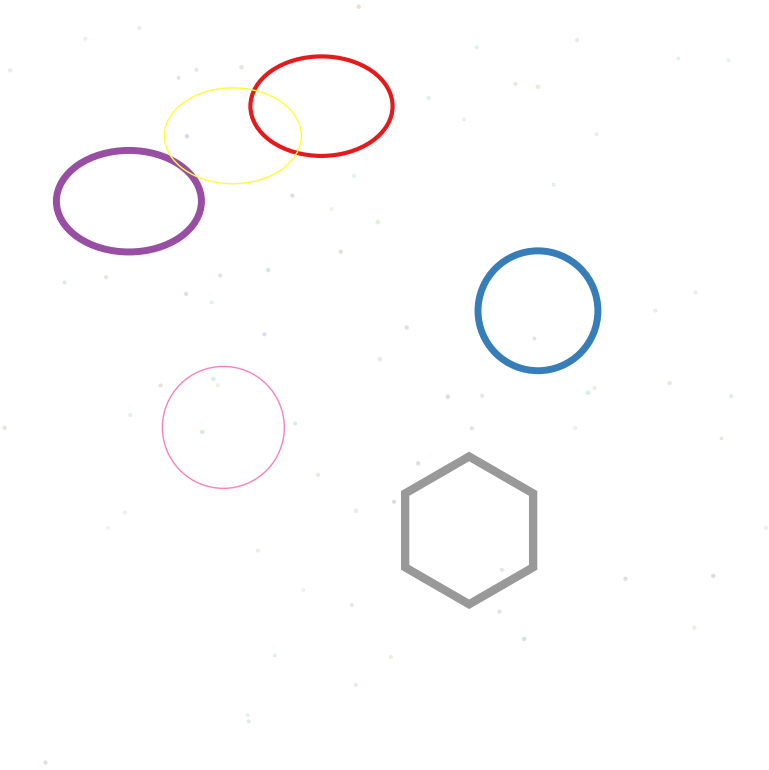[{"shape": "oval", "thickness": 1.5, "radius": 0.46, "center": [0.418, 0.862]}, {"shape": "circle", "thickness": 2.5, "radius": 0.39, "center": [0.699, 0.596]}, {"shape": "oval", "thickness": 2.5, "radius": 0.47, "center": [0.167, 0.739]}, {"shape": "oval", "thickness": 0.5, "radius": 0.44, "center": [0.302, 0.824]}, {"shape": "circle", "thickness": 0.5, "radius": 0.4, "center": [0.29, 0.445]}, {"shape": "hexagon", "thickness": 3, "radius": 0.48, "center": [0.609, 0.311]}]